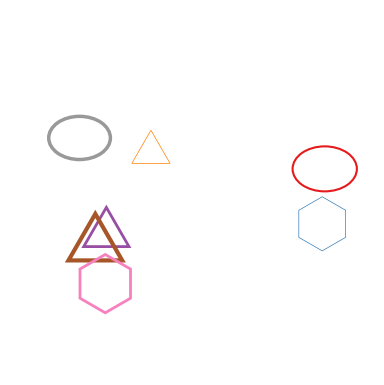[{"shape": "oval", "thickness": 1.5, "radius": 0.42, "center": [0.843, 0.561]}, {"shape": "hexagon", "thickness": 0.5, "radius": 0.35, "center": [0.837, 0.419]}, {"shape": "triangle", "thickness": 2, "radius": 0.34, "center": [0.276, 0.393]}, {"shape": "triangle", "thickness": 0.5, "radius": 0.29, "center": [0.392, 0.604]}, {"shape": "triangle", "thickness": 3, "radius": 0.4, "center": [0.248, 0.364]}, {"shape": "hexagon", "thickness": 2, "radius": 0.38, "center": [0.273, 0.263]}, {"shape": "oval", "thickness": 2.5, "radius": 0.4, "center": [0.207, 0.642]}]